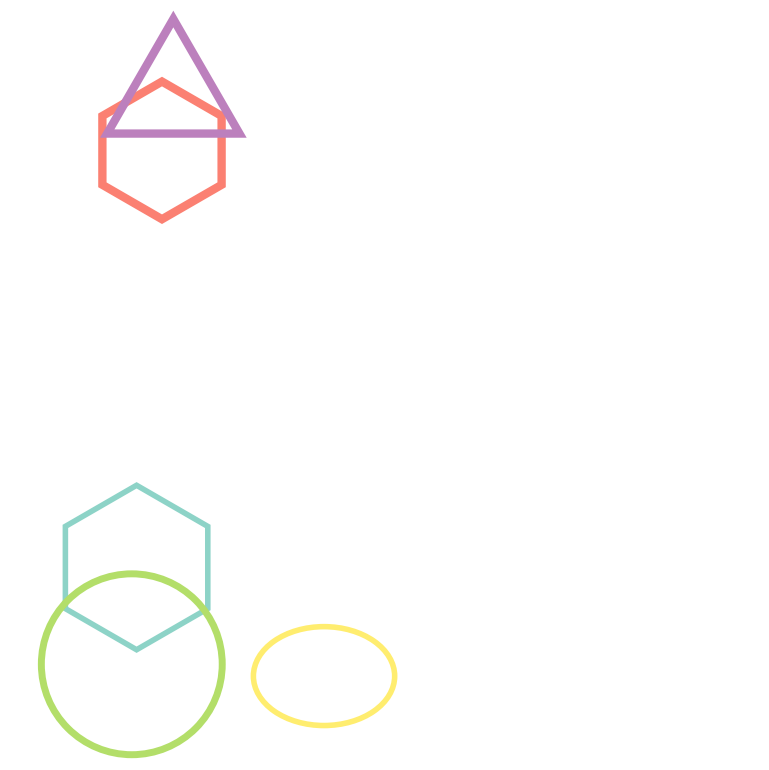[{"shape": "hexagon", "thickness": 2, "radius": 0.53, "center": [0.177, 0.263]}, {"shape": "hexagon", "thickness": 3, "radius": 0.45, "center": [0.21, 0.805]}, {"shape": "circle", "thickness": 2.5, "radius": 0.59, "center": [0.171, 0.137]}, {"shape": "triangle", "thickness": 3, "radius": 0.5, "center": [0.225, 0.876]}, {"shape": "oval", "thickness": 2, "radius": 0.46, "center": [0.421, 0.122]}]